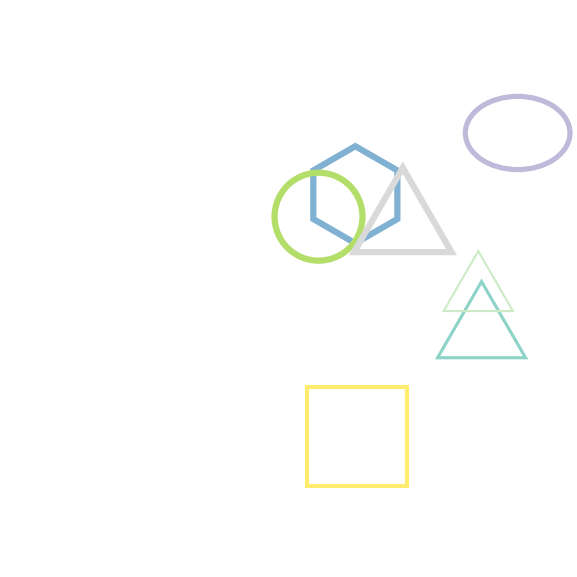[{"shape": "triangle", "thickness": 1.5, "radius": 0.44, "center": [0.834, 0.424]}, {"shape": "oval", "thickness": 2.5, "radius": 0.45, "center": [0.896, 0.769]}, {"shape": "hexagon", "thickness": 3, "radius": 0.42, "center": [0.615, 0.662]}, {"shape": "circle", "thickness": 3, "radius": 0.38, "center": [0.552, 0.624]}, {"shape": "triangle", "thickness": 3, "radius": 0.49, "center": [0.697, 0.611]}, {"shape": "triangle", "thickness": 1, "radius": 0.35, "center": [0.828, 0.495]}, {"shape": "square", "thickness": 2, "radius": 0.43, "center": [0.618, 0.244]}]